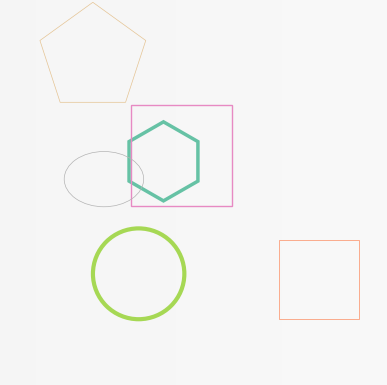[{"shape": "hexagon", "thickness": 2.5, "radius": 0.51, "center": [0.422, 0.581]}, {"shape": "square", "thickness": 0.5, "radius": 0.51, "center": [0.823, 0.274]}, {"shape": "square", "thickness": 1, "radius": 0.65, "center": [0.468, 0.596]}, {"shape": "circle", "thickness": 3, "radius": 0.59, "center": [0.358, 0.289]}, {"shape": "pentagon", "thickness": 0.5, "radius": 0.72, "center": [0.24, 0.85]}, {"shape": "oval", "thickness": 0.5, "radius": 0.51, "center": [0.268, 0.535]}]